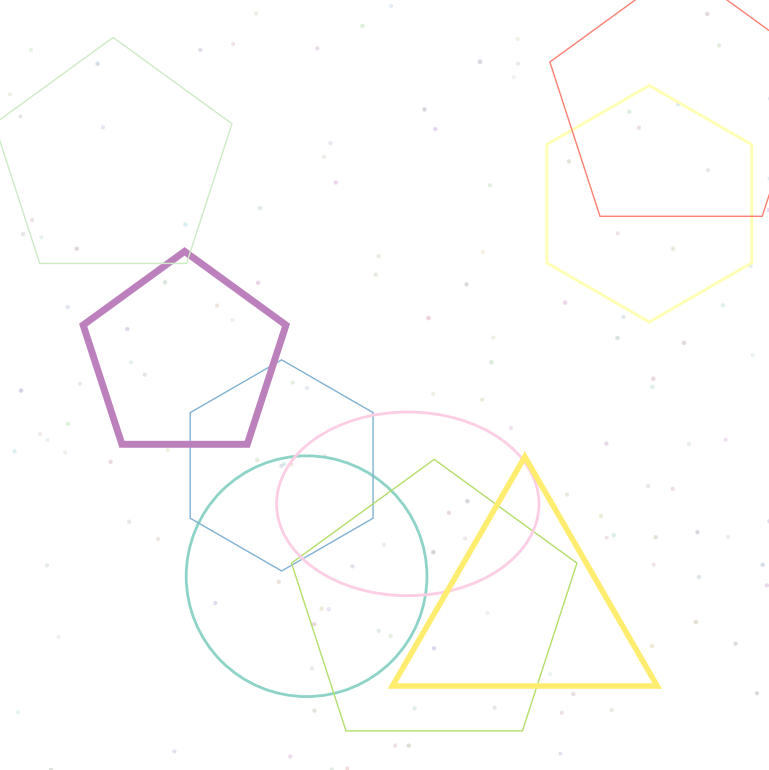[{"shape": "circle", "thickness": 1, "radius": 0.78, "center": [0.398, 0.252]}, {"shape": "hexagon", "thickness": 1, "radius": 0.77, "center": [0.843, 0.735]}, {"shape": "pentagon", "thickness": 0.5, "radius": 0.9, "center": [0.885, 0.864]}, {"shape": "hexagon", "thickness": 0.5, "radius": 0.69, "center": [0.366, 0.396]}, {"shape": "pentagon", "thickness": 0.5, "radius": 0.97, "center": [0.564, 0.208]}, {"shape": "oval", "thickness": 1, "radius": 0.85, "center": [0.53, 0.346]}, {"shape": "pentagon", "thickness": 2.5, "radius": 0.69, "center": [0.24, 0.535]}, {"shape": "pentagon", "thickness": 0.5, "radius": 0.81, "center": [0.147, 0.789]}, {"shape": "triangle", "thickness": 2, "radius": 0.99, "center": [0.682, 0.208]}]